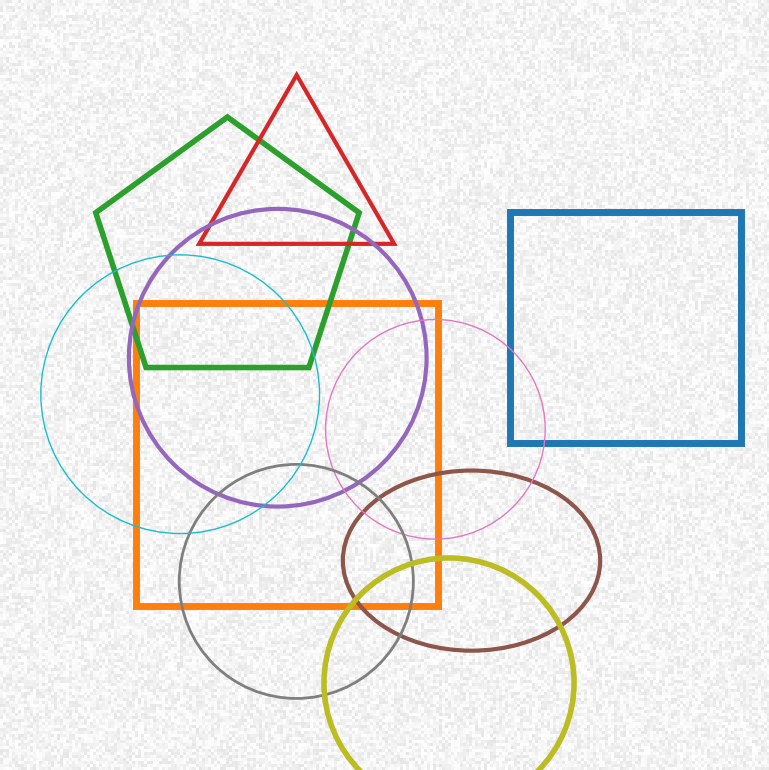[{"shape": "square", "thickness": 2.5, "radius": 0.75, "center": [0.813, 0.575]}, {"shape": "square", "thickness": 2.5, "radius": 0.98, "center": [0.373, 0.409]}, {"shape": "pentagon", "thickness": 2, "radius": 0.9, "center": [0.295, 0.668]}, {"shape": "triangle", "thickness": 1.5, "radius": 0.73, "center": [0.385, 0.756]}, {"shape": "circle", "thickness": 1.5, "radius": 0.97, "center": [0.361, 0.535]}, {"shape": "oval", "thickness": 1.5, "radius": 0.84, "center": [0.612, 0.272]}, {"shape": "circle", "thickness": 0.5, "radius": 0.71, "center": [0.565, 0.442]}, {"shape": "circle", "thickness": 1, "radius": 0.76, "center": [0.385, 0.245]}, {"shape": "circle", "thickness": 2, "radius": 0.81, "center": [0.583, 0.113]}, {"shape": "circle", "thickness": 0.5, "radius": 0.9, "center": [0.234, 0.488]}]